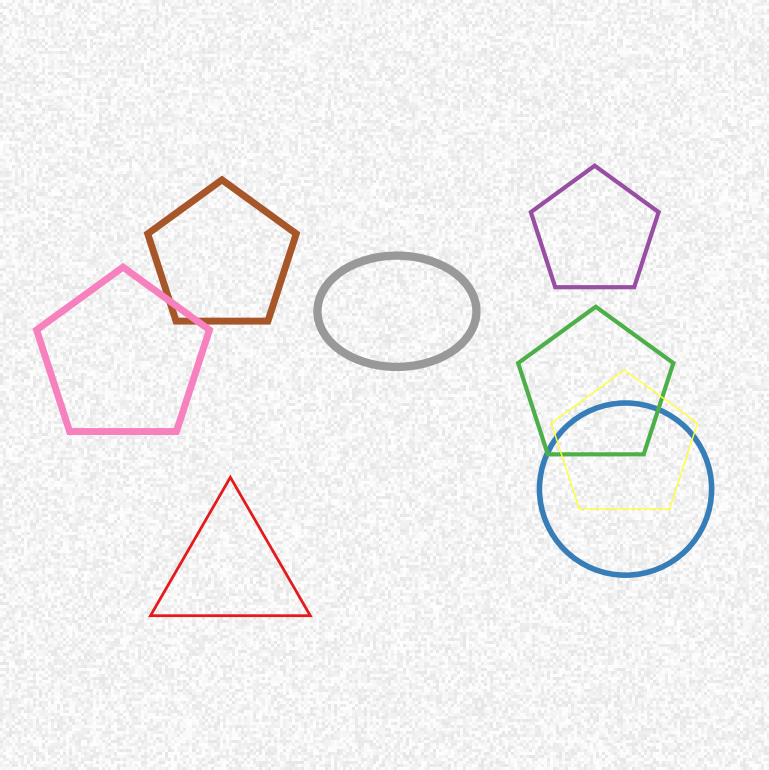[{"shape": "triangle", "thickness": 1, "radius": 0.6, "center": [0.299, 0.26]}, {"shape": "circle", "thickness": 2, "radius": 0.56, "center": [0.812, 0.365]}, {"shape": "pentagon", "thickness": 1.5, "radius": 0.53, "center": [0.774, 0.496]}, {"shape": "pentagon", "thickness": 1.5, "radius": 0.44, "center": [0.772, 0.698]}, {"shape": "pentagon", "thickness": 0.5, "radius": 0.5, "center": [0.811, 0.42]}, {"shape": "pentagon", "thickness": 2.5, "radius": 0.51, "center": [0.288, 0.665]}, {"shape": "pentagon", "thickness": 2.5, "radius": 0.59, "center": [0.16, 0.535]}, {"shape": "oval", "thickness": 3, "radius": 0.52, "center": [0.515, 0.596]}]